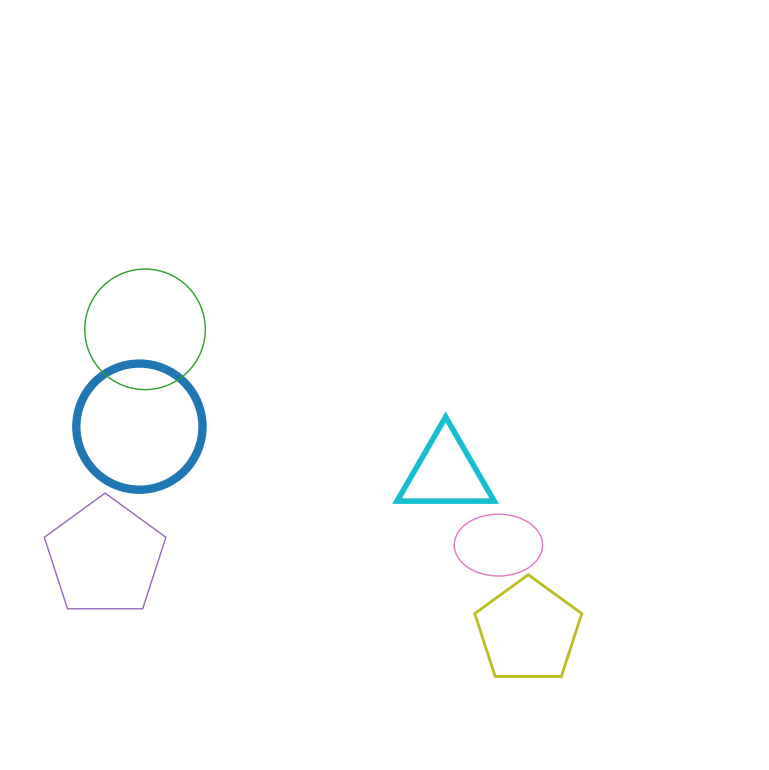[{"shape": "circle", "thickness": 3, "radius": 0.41, "center": [0.181, 0.446]}, {"shape": "circle", "thickness": 0.5, "radius": 0.39, "center": [0.188, 0.572]}, {"shape": "pentagon", "thickness": 0.5, "radius": 0.42, "center": [0.136, 0.277]}, {"shape": "oval", "thickness": 0.5, "radius": 0.29, "center": [0.647, 0.292]}, {"shape": "pentagon", "thickness": 1, "radius": 0.37, "center": [0.686, 0.181]}, {"shape": "triangle", "thickness": 2, "radius": 0.36, "center": [0.579, 0.386]}]